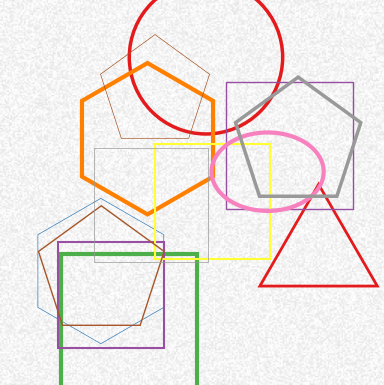[{"shape": "triangle", "thickness": 2, "radius": 0.88, "center": [0.827, 0.345]}, {"shape": "circle", "thickness": 2.5, "radius": 1.0, "center": [0.535, 0.851]}, {"shape": "hexagon", "thickness": 0.5, "radius": 0.94, "center": [0.262, 0.296]}, {"shape": "square", "thickness": 3, "radius": 0.88, "center": [0.335, 0.164]}, {"shape": "square", "thickness": 1.5, "radius": 0.69, "center": [0.289, 0.235]}, {"shape": "square", "thickness": 1, "radius": 0.83, "center": [0.752, 0.622]}, {"shape": "hexagon", "thickness": 3, "radius": 0.98, "center": [0.383, 0.64]}, {"shape": "square", "thickness": 1.5, "radius": 0.74, "center": [0.551, 0.477]}, {"shape": "pentagon", "thickness": 0.5, "radius": 0.74, "center": [0.403, 0.761]}, {"shape": "pentagon", "thickness": 1, "radius": 0.86, "center": [0.263, 0.294]}, {"shape": "oval", "thickness": 3, "radius": 0.73, "center": [0.695, 0.554]}, {"shape": "square", "thickness": 0.5, "radius": 0.74, "center": [0.393, 0.466]}, {"shape": "pentagon", "thickness": 2.5, "radius": 0.86, "center": [0.774, 0.629]}]